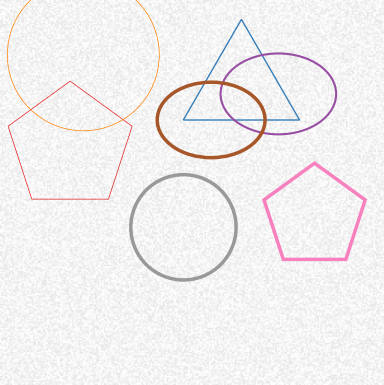[{"shape": "pentagon", "thickness": 0.5, "radius": 0.85, "center": [0.182, 0.62]}, {"shape": "triangle", "thickness": 1, "radius": 0.87, "center": [0.627, 0.775]}, {"shape": "oval", "thickness": 1.5, "radius": 0.75, "center": [0.723, 0.756]}, {"shape": "circle", "thickness": 0.5, "radius": 0.99, "center": [0.216, 0.858]}, {"shape": "oval", "thickness": 2.5, "radius": 0.7, "center": [0.548, 0.688]}, {"shape": "pentagon", "thickness": 2.5, "radius": 0.69, "center": [0.817, 0.438]}, {"shape": "circle", "thickness": 2.5, "radius": 0.68, "center": [0.476, 0.41]}]